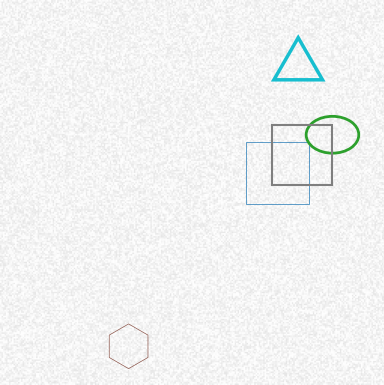[{"shape": "square", "thickness": 0.5, "radius": 0.41, "center": [0.721, 0.551]}, {"shape": "oval", "thickness": 2, "radius": 0.34, "center": [0.864, 0.65]}, {"shape": "hexagon", "thickness": 0.5, "radius": 0.29, "center": [0.334, 0.101]}, {"shape": "square", "thickness": 1.5, "radius": 0.39, "center": [0.785, 0.597]}, {"shape": "triangle", "thickness": 2.5, "radius": 0.36, "center": [0.775, 0.829]}]